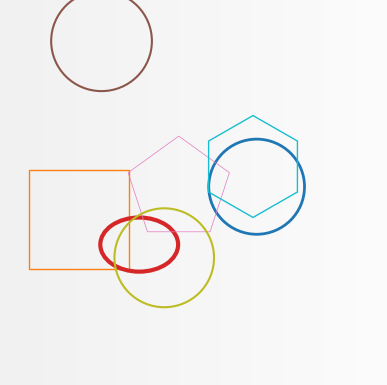[{"shape": "circle", "thickness": 2, "radius": 0.62, "center": [0.662, 0.515]}, {"shape": "square", "thickness": 1, "radius": 0.64, "center": [0.205, 0.43]}, {"shape": "oval", "thickness": 3, "radius": 0.5, "center": [0.359, 0.365]}, {"shape": "circle", "thickness": 1.5, "radius": 0.65, "center": [0.262, 0.893]}, {"shape": "pentagon", "thickness": 0.5, "radius": 0.69, "center": [0.461, 0.509]}, {"shape": "circle", "thickness": 1.5, "radius": 0.64, "center": [0.424, 0.33]}, {"shape": "hexagon", "thickness": 1, "radius": 0.66, "center": [0.653, 0.568]}]